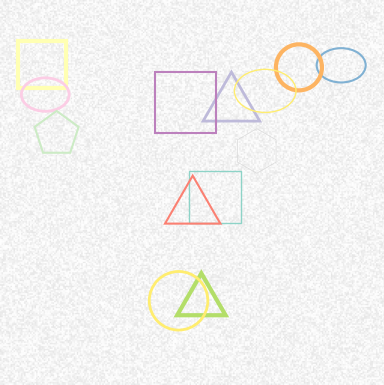[{"shape": "square", "thickness": 1, "radius": 0.34, "center": [0.559, 0.488]}, {"shape": "square", "thickness": 3, "radius": 0.31, "center": [0.109, 0.832]}, {"shape": "triangle", "thickness": 2, "radius": 0.42, "center": [0.601, 0.728]}, {"shape": "triangle", "thickness": 1.5, "radius": 0.42, "center": [0.501, 0.461]}, {"shape": "oval", "thickness": 1.5, "radius": 0.32, "center": [0.886, 0.83]}, {"shape": "circle", "thickness": 3, "radius": 0.3, "center": [0.776, 0.825]}, {"shape": "triangle", "thickness": 3, "radius": 0.36, "center": [0.523, 0.217]}, {"shape": "oval", "thickness": 2, "radius": 0.31, "center": [0.118, 0.754]}, {"shape": "hexagon", "thickness": 0.5, "radius": 0.29, "center": [0.667, 0.608]}, {"shape": "square", "thickness": 1.5, "radius": 0.4, "center": [0.481, 0.734]}, {"shape": "pentagon", "thickness": 1.5, "radius": 0.3, "center": [0.147, 0.652]}, {"shape": "circle", "thickness": 2, "radius": 0.38, "center": [0.464, 0.219]}, {"shape": "oval", "thickness": 1, "radius": 0.4, "center": [0.689, 0.764]}]